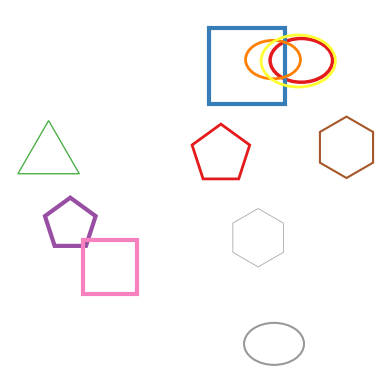[{"shape": "oval", "thickness": 2.5, "radius": 0.41, "center": [0.783, 0.843]}, {"shape": "pentagon", "thickness": 2, "radius": 0.39, "center": [0.574, 0.599]}, {"shape": "square", "thickness": 3, "radius": 0.5, "center": [0.641, 0.828]}, {"shape": "triangle", "thickness": 1, "radius": 0.46, "center": [0.126, 0.595]}, {"shape": "pentagon", "thickness": 3, "radius": 0.35, "center": [0.183, 0.417]}, {"shape": "oval", "thickness": 2, "radius": 0.36, "center": [0.709, 0.845]}, {"shape": "oval", "thickness": 2, "radius": 0.48, "center": [0.775, 0.842]}, {"shape": "hexagon", "thickness": 1.5, "radius": 0.4, "center": [0.9, 0.617]}, {"shape": "square", "thickness": 3, "radius": 0.35, "center": [0.286, 0.306]}, {"shape": "oval", "thickness": 1.5, "radius": 0.39, "center": [0.712, 0.107]}, {"shape": "hexagon", "thickness": 0.5, "radius": 0.38, "center": [0.671, 0.383]}]